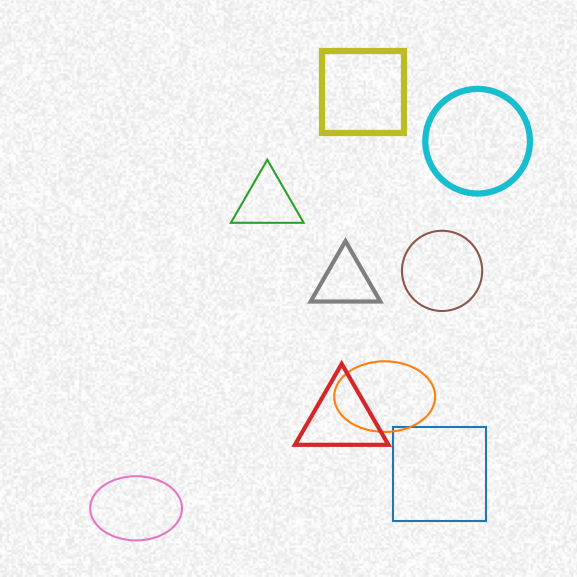[{"shape": "square", "thickness": 1, "radius": 0.41, "center": [0.761, 0.179]}, {"shape": "oval", "thickness": 1, "radius": 0.44, "center": [0.666, 0.312]}, {"shape": "triangle", "thickness": 1, "radius": 0.36, "center": [0.463, 0.65]}, {"shape": "triangle", "thickness": 2, "radius": 0.47, "center": [0.592, 0.276]}, {"shape": "circle", "thickness": 1, "radius": 0.35, "center": [0.766, 0.53]}, {"shape": "oval", "thickness": 1, "radius": 0.4, "center": [0.236, 0.119]}, {"shape": "triangle", "thickness": 2, "radius": 0.35, "center": [0.598, 0.512]}, {"shape": "square", "thickness": 3, "radius": 0.35, "center": [0.629, 0.84]}, {"shape": "circle", "thickness": 3, "radius": 0.45, "center": [0.827, 0.755]}]